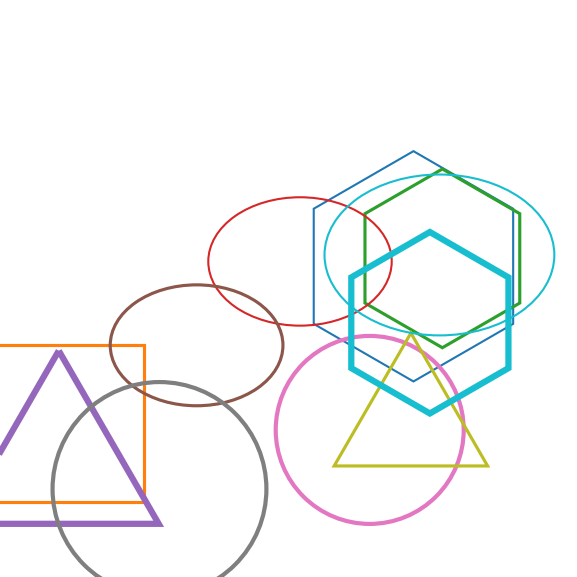[{"shape": "hexagon", "thickness": 1, "radius": 1.0, "center": [0.716, 0.538]}, {"shape": "square", "thickness": 1.5, "radius": 0.68, "center": [0.113, 0.266]}, {"shape": "hexagon", "thickness": 1.5, "radius": 0.77, "center": [0.766, 0.552]}, {"shape": "oval", "thickness": 1, "radius": 0.79, "center": [0.519, 0.546]}, {"shape": "triangle", "thickness": 3, "radius": 1.0, "center": [0.102, 0.192]}, {"shape": "oval", "thickness": 1.5, "radius": 0.75, "center": [0.34, 0.401]}, {"shape": "circle", "thickness": 2, "radius": 0.81, "center": [0.64, 0.255]}, {"shape": "circle", "thickness": 2, "radius": 0.93, "center": [0.276, 0.152]}, {"shape": "triangle", "thickness": 1.5, "radius": 0.77, "center": [0.711, 0.269]}, {"shape": "hexagon", "thickness": 3, "radius": 0.79, "center": [0.744, 0.44]}, {"shape": "oval", "thickness": 1, "radius": 0.99, "center": [0.761, 0.558]}]